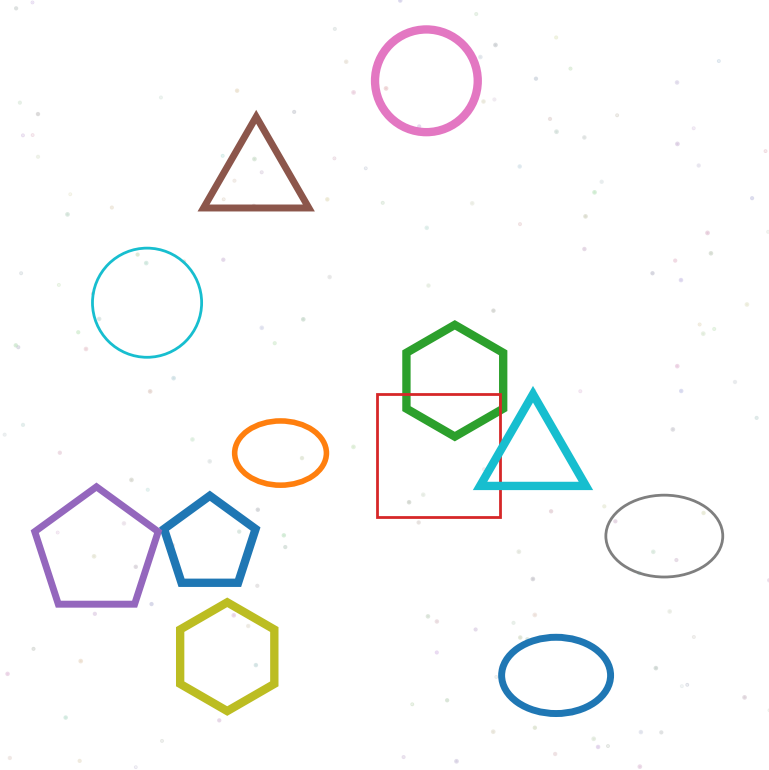[{"shape": "pentagon", "thickness": 3, "radius": 0.31, "center": [0.272, 0.294]}, {"shape": "oval", "thickness": 2.5, "radius": 0.35, "center": [0.722, 0.123]}, {"shape": "oval", "thickness": 2, "radius": 0.3, "center": [0.364, 0.412]}, {"shape": "hexagon", "thickness": 3, "radius": 0.36, "center": [0.591, 0.506]}, {"shape": "square", "thickness": 1, "radius": 0.4, "center": [0.57, 0.408]}, {"shape": "pentagon", "thickness": 2.5, "radius": 0.42, "center": [0.125, 0.284]}, {"shape": "triangle", "thickness": 2.5, "radius": 0.39, "center": [0.333, 0.769]}, {"shape": "circle", "thickness": 3, "radius": 0.33, "center": [0.554, 0.895]}, {"shape": "oval", "thickness": 1, "radius": 0.38, "center": [0.863, 0.304]}, {"shape": "hexagon", "thickness": 3, "radius": 0.35, "center": [0.295, 0.147]}, {"shape": "triangle", "thickness": 3, "radius": 0.4, "center": [0.692, 0.409]}, {"shape": "circle", "thickness": 1, "radius": 0.35, "center": [0.191, 0.607]}]